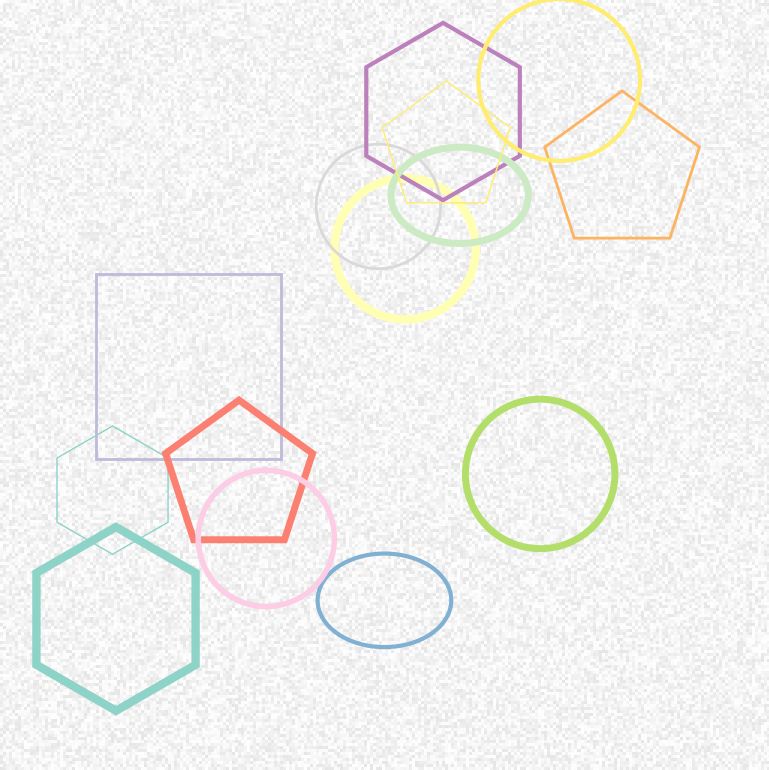[{"shape": "hexagon", "thickness": 3, "radius": 0.6, "center": [0.151, 0.196]}, {"shape": "hexagon", "thickness": 0.5, "radius": 0.42, "center": [0.146, 0.363]}, {"shape": "circle", "thickness": 3, "radius": 0.46, "center": [0.526, 0.677]}, {"shape": "square", "thickness": 1, "radius": 0.6, "center": [0.245, 0.524]}, {"shape": "pentagon", "thickness": 2.5, "radius": 0.5, "center": [0.31, 0.38]}, {"shape": "oval", "thickness": 1.5, "radius": 0.43, "center": [0.499, 0.22]}, {"shape": "pentagon", "thickness": 1, "radius": 0.53, "center": [0.808, 0.776]}, {"shape": "circle", "thickness": 2.5, "radius": 0.49, "center": [0.701, 0.385]}, {"shape": "circle", "thickness": 2, "radius": 0.44, "center": [0.346, 0.301]}, {"shape": "circle", "thickness": 1, "radius": 0.4, "center": [0.491, 0.732]}, {"shape": "hexagon", "thickness": 1.5, "radius": 0.58, "center": [0.575, 0.855]}, {"shape": "oval", "thickness": 2.5, "radius": 0.45, "center": [0.597, 0.746]}, {"shape": "circle", "thickness": 1.5, "radius": 0.53, "center": [0.726, 0.896]}, {"shape": "pentagon", "thickness": 0.5, "radius": 0.44, "center": [0.58, 0.807]}]